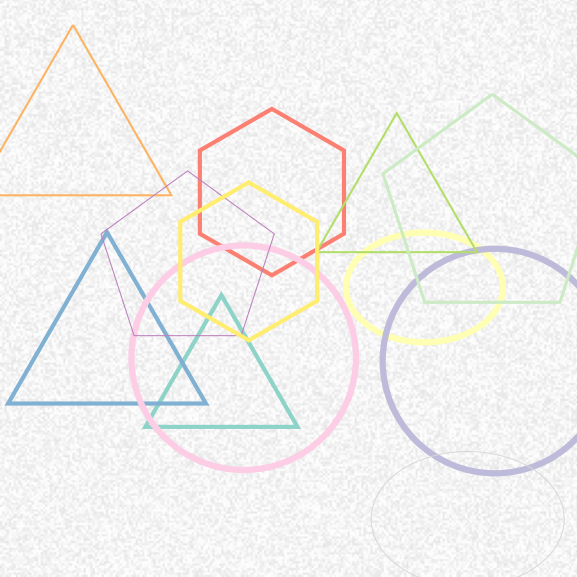[{"shape": "triangle", "thickness": 2, "radius": 0.76, "center": [0.383, 0.336]}, {"shape": "oval", "thickness": 3, "radius": 0.68, "center": [0.735, 0.501]}, {"shape": "circle", "thickness": 3, "radius": 0.97, "center": [0.857, 0.374]}, {"shape": "hexagon", "thickness": 2, "radius": 0.72, "center": [0.471, 0.666]}, {"shape": "triangle", "thickness": 2, "radius": 0.99, "center": [0.185, 0.399]}, {"shape": "triangle", "thickness": 1, "radius": 0.98, "center": [0.126, 0.759]}, {"shape": "triangle", "thickness": 1, "radius": 0.8, "center": [0.687, 0.643]}, {"shape": "circle", "thickness": 3, "radius": 0.97, "center": [0.422, 0.38]}, {"shape": "oval", "thickness": 0.5, "radius": 0.84, "center": [0.81, 0.1]}, {"shape": "pentagon", "thickness": 0.5, "radius": 0.79, "center": [0.325, 0.545]}, {"shape": "pentagon", "thickness": 1.5, "radius": 1.0, "center": [0.852, 0.637]}, {"shape": "hexagon", "thickness": 2, "radius": 0.68, "center": [0.431, 0.547]}]